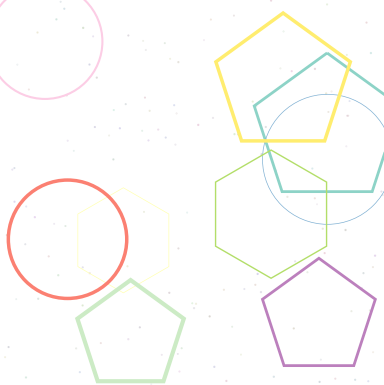[{"shape": "pentagon", "thickness": 2, "radius": 1.0, "center": [0.85, 0.663]}, {"shape": "hexagon", "thickness": 0.5, "radius": 0.68, "center": [0.32, 0.376]}, {"shape": "circle", "thickness": 2.5, "radius": 0.77, "center": [0.175, 0.379]}, {"shape": "circle", "thickness": 0.5, "radius": 0.84, "center": [0.851, 0.586]}, {"shape": "hexagon", "thickness": 1, "radius": 0.83, "center": [0.704, 0.444]}, {"shape": "circle", "thickness": 1.5, "radius": 0.75, "center": [0.117, 0.892]}, {"shape": "pentagon", "thickness": 2, "radius": 0.77, "center": [0.828, 0.175]}, {"shape": "pentagon", "thickness": 3, "radius": 0.73, "center": [0.339, 0.127]}, {"shape": "pentagon", "thickness": 2.5, "radius": 0.92, "center": [0.735, 0.783]}]